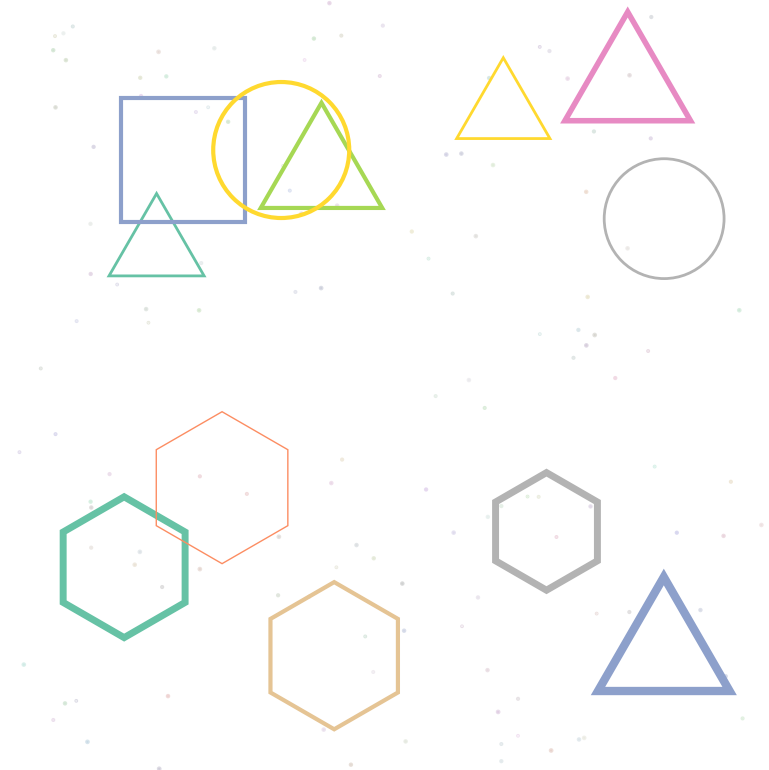[{"shape": "hexagon", "thickness": 2.5, "radius": 0.46, "center": [0.161, 0.263]}, {"shape": "triangle", "thickness": 1, "radius": 0.36, "center": [0.203, 0.677]}, {"shape": "hexagon", "thickness": 0.5, "radius": 0.49, "center": [0.288, 0.367]}, {"shape": "square", "thickness": 1.5, "radius": 0.4, "center": [0.237, 0.792]}, {"shape": "triangle", "thickness": 3, "radius": 0.49, "center": [0.862, 0.152]}, {"shape": "triangle", "thickness": 2, "radius": 0.47, "center": [0.815, 0.89]}, {"shape": "triangle", "thickness": 1.5, "radius": 0.46, "center": [0.418, 0.775]}, {"shape": "triangle", "thickness": 1, "radius": 0.35, "center": [0.654, 0.855]}, {"shape": "circle", "thickness": 1.5, "radius": 0.44, "center": [0.365, 0.805]}, {"shape": "hexagon", "thickness": 1.5, "radius": 0.48, "center": [0.434, 0.148]}, {"shape": "hexagon", "thickness": 2.5, "radius": 0.38, "center": [0.71, 0.31]}, {"shape": "circle", "thickness": 1, "radius": 0.39, "center": [0.863, 0.716]}]